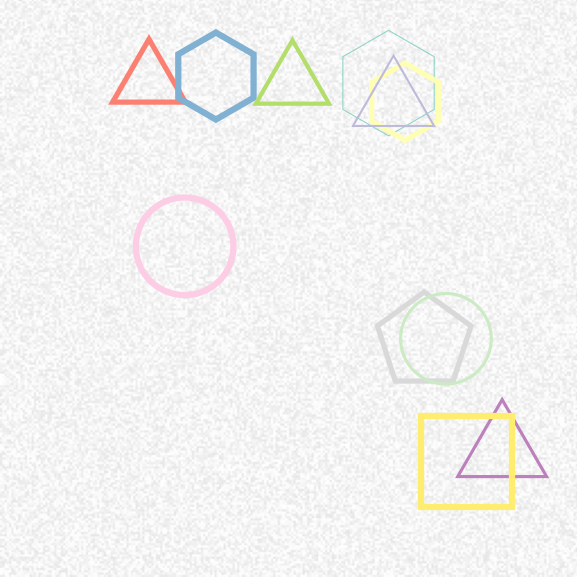[{"shape": "hexagon", "thickness": 0.5, "radius": 0.46, "center": [0.673, 0.855]}, {"shape": "hexagon", "thickness": 2.5, "radius": 0.33, "center": [0.701, 0.823]}, {"shape": "triangle", "thickness": 1, "radius": 0.41, "center": [0.681, 0.822]}, {"shape": "triangle", "thickness": 2.5, "radius": 0.36, "center": [0.258, 0.859]}, {"shape": "hexagon", "thickness": 3, "radius": 0.38, "center": [0.374, 0.867]}, {"shape": "triangle", "thickness": 2, "radius": 0.37, "center": [0.506, 0.856]}, {"shape": "circle", "thickness": 3, "radius": 0.42, "center": [0.32, 0.573]}, {"shape": "pentagon", "thickness": 2.5, "radius": 0.43, "center": [0.735, 0.408]}, {"shape": "triangle", "thickness": 1.5, "radius": 0.44, "center": [0.87, 0.218]}, {"shape": "circle", "thickness": 1.5, "radius": 0.39, "center": [0.772, 0.412]}, {"shape": "square", "thickness": 3, "radius": 0.4, "center": [0.808, 0.2]}]